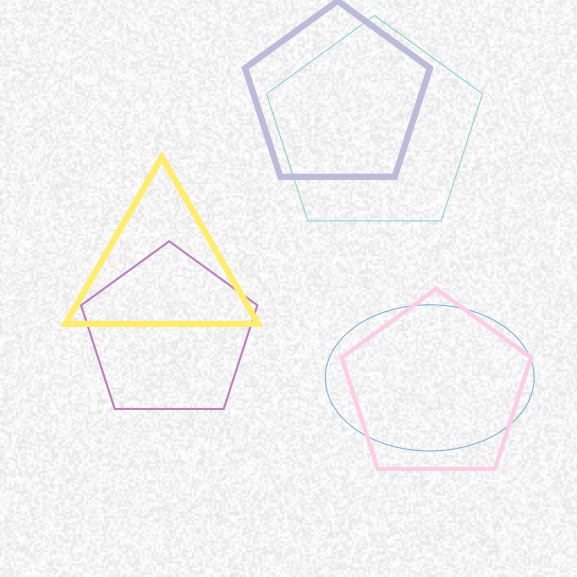[{"shape": "pentagon", "thickness": 0.5, "radius": 0.98, "center": [0.649, 0.776]}, {"shape": "pentagon", "thickness": 3, "radius": 0.84, "center": [0.585, 0.829]}, {"shape": "oval", "thickness": 0.5, "radius": 0.9, "center": [0.744, 0.345]}, {"shape": "pentagon", "thickness": 2, "radius": 0.86, "center": [0.756, 0.327]}, {"shape": "pentagon", "thickness": 1, "radius": 0.8, "center": [0.293, 0.421]}, {"shape": "triangle", "thickness": 3, "radius": 0.96, "center": [0.28, 0.535]}]